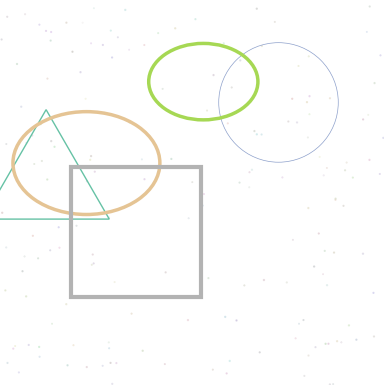[{"shape": "triangle", "thickness": 1, "radius": 0.95, "center": [0.12, 0.526]}, {"shape": "circle", "thickness": 0.5, "radius": 0.78, "center": [0.723, 0.734]}, {"shape": "oval", "thickness": 2.5, "radius": 0.71, "center": [0.528, 0.788]}, {"shape": "oval", "thickness": 2.5, "radius": 0.95, "center": [0.224, 0.576]}, {"shape": "square", "thickness": 3, "radius": 0.84, "center": [0.353, 0.398]}]